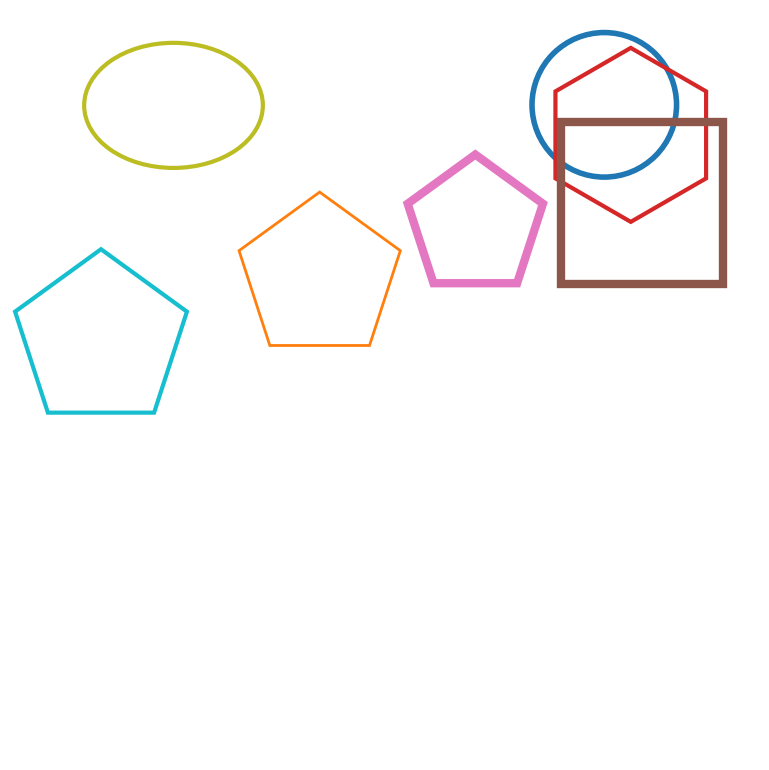[{"shape": "circle", "thickness": 2, "radius": 0.47, "center": [0.785, 0.864]}, {"shape": "pentagon", "thickness": 1, "radius": 0.55, "center": [0.415, 0.64]}, {"shape": "hexagon", "thickness": 1.5, "radius": 0.56, "center": [0.819, 0.825]}, {"shape": "square", "thickness": 3, "radius": 0.53, "center": [0.833, 0.737]}, {"shape": "pentagon", "thickness": 3, "radius": 0.46, "center": [0.617, 0.707]}, {"shape": "oval", "thickness": 1.5, "radius": 0.58, "center": [0.225, 0.863]}, {"shape": "pentagon", "thickness": 1.5, "radius": 0.59, "center": [0.131, 0.559]}]